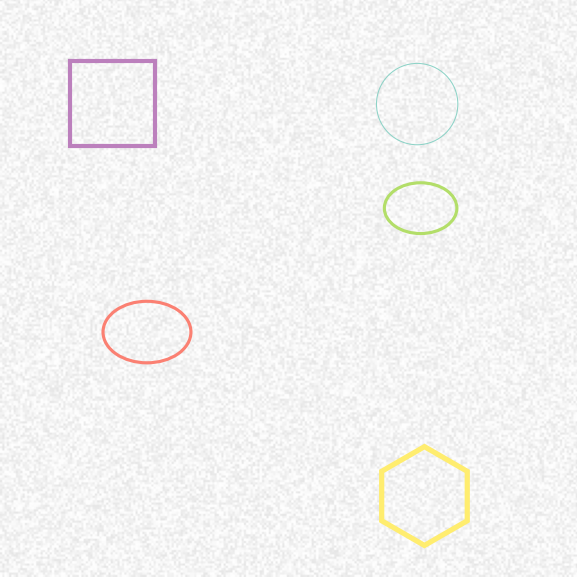[{"shape": "circle", "thickness": 0.5, "radius": 0.35, "center": [0.722, 0.819]}, {"shape": "oval", "thickness": 1.5, "radius": 0.38, "center": [0.255, 0.424]}, {"shape": "oval", "thickness": 1.5, "radius": 0.31, "center": [0.728, 0.639]}, {"shape": "square", "thickness": 2, "radius": 0.37, "center": [0.196, 0.82]}, {"shape": "hexagon", "thickness": 2.5, "radius": 0.43, "center": [0.735, 0.14]}]